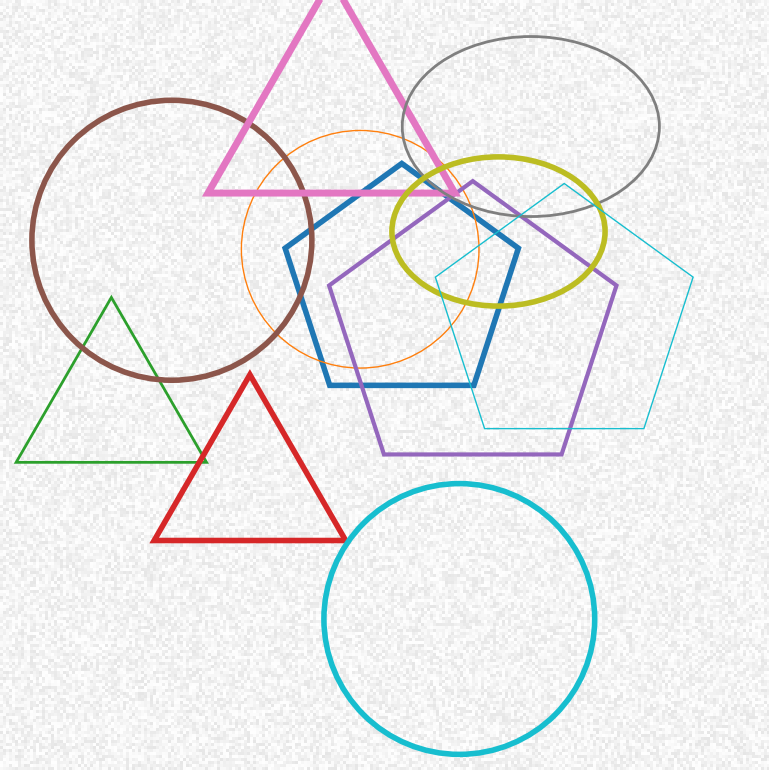[{"shape": "pentagon", "thickness": 2, "radius": 0.8, "center": [0.522, 0.628]}, {"shape": "circle", "thickness": 0.5, "radius": 0.77, "center": [0.468, 0.676]}, {"shape": "triangle", "thickness": 1, "radius": 0.71, "center": [0.145, 0.471]}, {"shape": "triangle", "thickness": 2, "radius": 0.72, "center": [0.325, 0.37]}, {"shape": "pentagon", "thickness": 1.5, "radius": 0.98, "center": [0.614, 0.569]}, {"shape": "circle", "thickness": 2, "radius": 0.91, "center": [0.223, 0.688]}, {"shape": "triangle", "thickness": 2.5, "radius": 0.93, "center": [0.43, 0.842]}, {"shape": "oval", "thickness": 1, "radius": 0.83, "center": [0.689, 0.836]}, {"shape": "oval", "thickness": 2, "radius": 0.69, "center": [0.647, 0.699]}, {"shape": "pentagon", "thickness": 0.5, "radius": 0.88, "center": [0.733, 0.586]}, {"shape": "circle", "thickness": 2, "radius": 0.88, "center": [0.597, 0.196]}]